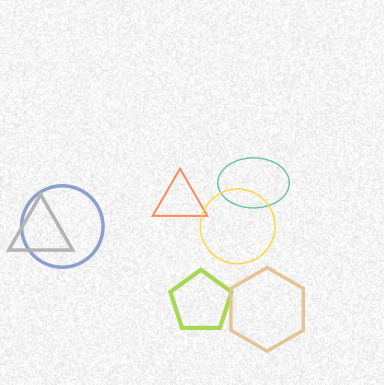[{"shape": "oval", "thickness": 1, "radius": 0.46, "center": [0.659, 0.525]}, {"shape": "triangle", "thickness": 1.5, "radius": 0.41, "center": [0.468, 0.48]}, {"shape": "circle", "thickness": 2.5, "radius": 0.53, "center": [0.162, 0.412]}, {"shape": "pentagon", "thickness": 3, "radius": 0.42, "center": [0.522, 0.216]}, {"shape": "circle", "thickness": 1, "radius": 0.49, "center": [0.617, 0.412]}, {"shape": "hexagon", "thickness": 2.5, "radius": 0.54, "center": [0.694, 0.196]}, {"shape": "triangle", "thickness": 2.5, "radius": 0.48, "center": [0.106, 0.398]}]